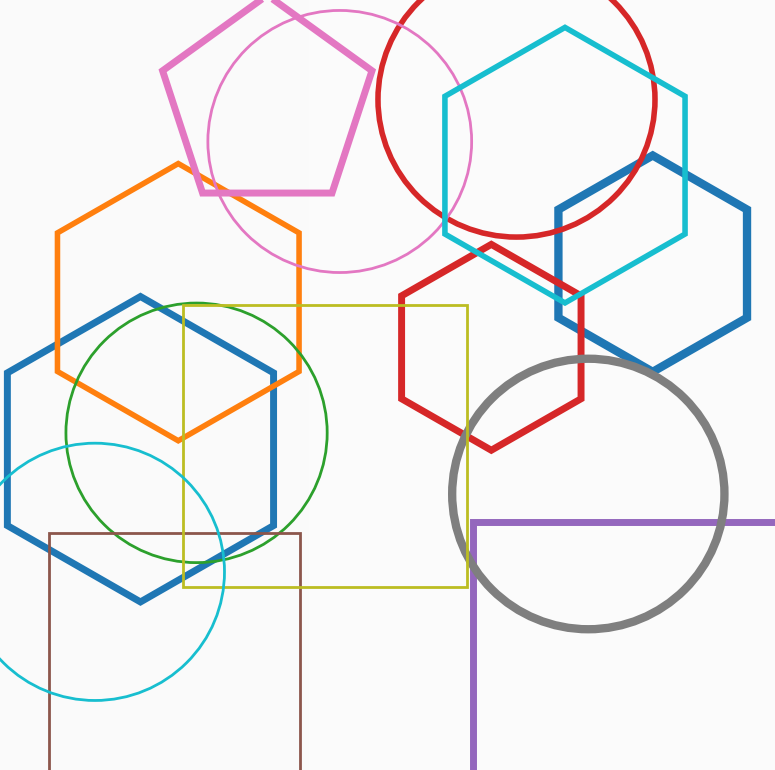[{"shape": "hexagon", "thickness": 2.5, "radius": 0.99, "center": [0.181, 0.417]}, {"shape": "hexagon", "thickness": 3, "radius": 0.7, "center": [0.842, 0.658]}, {"shape": "hexagon", "thickness": 2, "radius": 0.9, "center": [0.23, 0.608]}, {"shape": "circle", "thickness": 1, "radius": 0.84, "center": [0.254, 0.438]}, {"shape": "hexagon", "thickness": 2.5, "radius": 0.67, "center": [0.634, 0.549]}, {"shape": "circle", "thickness": 2, "radius": 0.89, "center": [0.666, 0.871]}, {"shape": "square", "thickness": 2.5, "radius": 0.98, "center": [0.807, 0.125]}, {"shape": "square", "thickness": 1, "radius": 0.81, "center": [0.225, 0.146]}, {"shape": "pentagon", "thickness": 2.5, "radius": 0.71, "center": [0.345, 0.864]}, {"shape": "circle", "thickness": 1, "radius": 0.85, "center": [0.438, 0.816]}, {"shape": "circle", "thickness": 3, "radius": 0.88, "center": [0.759, 0.358]}, {"shape": "square", "thickness": 1, "radius": 0.92, "center": [0.419, 0.42]}, {"shape": "hexagon", "thickness": 2, "radius": 0.89, "center": [0.729, 0.786]}, {"shape": "circle", "thickness": 1, "radius": 0.84, "center": [0.123, 0.257]}]